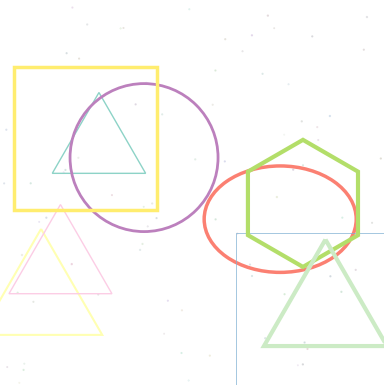[{"shape": "triangle", "thickness": 1, "radius": 0.7, "center": [0.257, 0.62]}, {"shape": "triangle", "thickness": 1.5, "radius": 0.92, "center": [0.107, 0.222]}, {"shape": "oval", "thickness": 2.5, "radius": 0.99, "center": [0.728, 0.431]}, {"shape": "square", "thickness": 0.5, "radius": 0.99, "center": [0.81, 0.198]}, {"shape": "hexagon", "thickness": 3, "radius": 0.83, "center": [0.787, 0.472]}, {"shape": "triangle", "thickness": 1, "radius": 0.77, "center": [0.157, 0.314]}, {"shape": "circle", "thickness": 2, "radius": 0.96, "center": [0.374, 0.591]}, {"shape": "triangle", "thickness": 3, "radius": 0.92, "center": [0.845, 0.193]}, {"shape": "square", "thickness": 2.5, "radius": 0.93, "center": [0.223, 0.641]}]